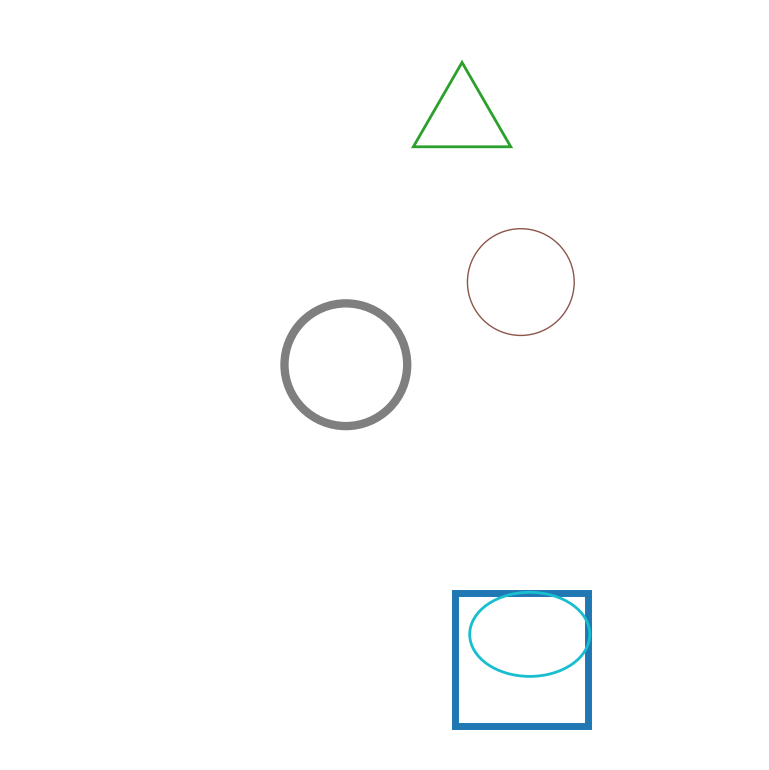[{"shape": "square", "thickness": 2.5, "radius": 0.43, "center": [0.677, 0.144]}, {"shape": "triangle", "thickness": 1, "radius": 0.37, "center": [0.6, 0.846]}, {"shape": "circle", "thickness": 0.5, "radius": 0.35, "center": [0.676, 0.634]}, {"shape": "circle", "thickness": 3, "radius": 0.4, "center": [0.449, 0.526]}, {"shape": "oval", "thickness": 1, "radius": 0.39, "center": [0.688, 0.176]}]